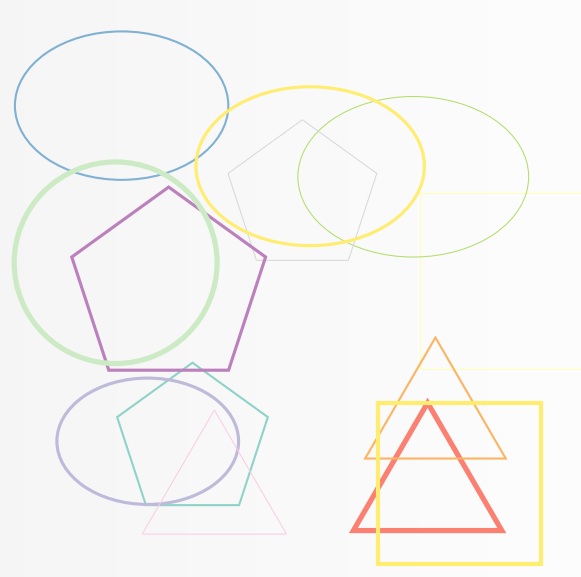[{"shape": "pentagon", "thickness": 1, "radius": 0.68, "center": [0.331, 0.235]}, {"shape": "square", "thickness": 0.5, "radius": 0.76, "center": [0.875, 0.513]}, {"shape": "oval", "thickness": 1.5, "radius": 0.78, "center": [0.254, 0.235]}, {"shape": "triangle", "thickness": 2.5, "radius": 0.74, "center": [0.736, 0.154]}, {"shape": "oval", "thickness": 1, "radius": 0.92, "center": [0.209, 0.816]}, {"shape": "triangle", "thickness": 1, "radius": 0.7, "center": [0.749, 0.275]}, {"shape": "oval", "thickness": 0.5, "radius": 0.99, "center": [0.711, 0.693]}, {"shape": "triangle", "thickness": 0.5, "radius": 0.72, "center": [0.369, 0.146]}, {"shape": "pentagon", "thickness": 0.5, "radius": 0.67, "center": [0.52, 0.657]}, {"shape": "pentagon", "thickness": 1.5, "radius": 0.88, "center": [0.29, 0.5]}, {"shape": "circle", "thickness": 2.5, "radius": 0.87, "center": [0.199, 0.544]}, {"shape": "square", "thickness": 2, "radius": 0.7, "center": [0.79, 0.162]}, {"shape": "oval", "thickness": 1.5, "radius": 0.98, "center": [0.534, 0.711]}]